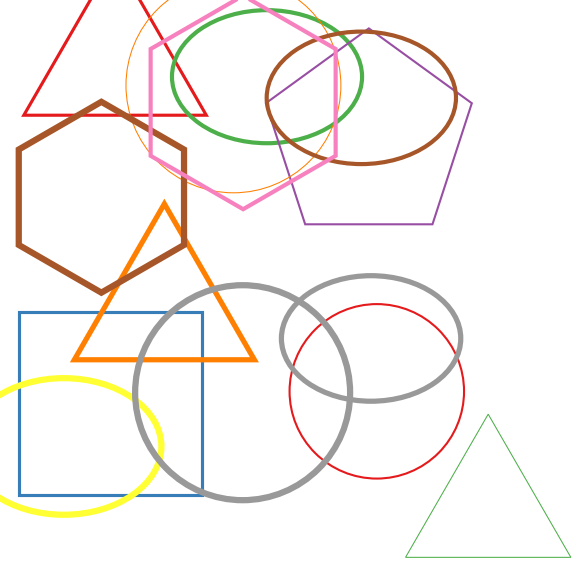[{"shape": "triangle", "thickness": 1.5, "radius": 0.91, "center": [0.199, 0.891]}, {"shape": "circle", "thickness": 1, "radius": 0.76, "center": [0.652, 0.322]}, {"shape": "square", "thickness": 1.5, "radius": 0.79, "center": [0.191, 0.301]}, {"shape": "triangle", "thickness": 0.5, "radius": 0.83, "center": [0.845, 0.117]}, {"shape": "oval", "thickness": 2, "radius": 0.82, "center": [0.462, 0.866]}, {"shape": "pentagon", "thickness": 1, "radius": 0.94, "center": [0.639, 0.762]}, {"shape": "circle", "thickness": 0.5, "radius": 0.93, "center": [0.404, 0.851]}, {"shape": "triangle", "thickness": 2.5, "radius": 0.9, "center": [0.285, 0.466]}, {"shape": "oval", "thickness": 3, "radius": 0.84, "center": [0.111, 0.226]}, {"shape": "hexagon", "thickness": 3, "radius": 0.83, "center": [0.176, 0.658]}, {"shape": "oval", "thickness": 2, "radius": 0.82, "center": [0.626, 0.83]}, {"shape": "hexagon", "thickness": 2, "radius": 0.92, "center": [0.421, 0.822]}, {"shape": "circle", "thickness": 3, "radius": 0.93, "center": [0.42, 0.319]}, {"shape": "oval", "thickness": 2.5, "radius": 0.78, "center": [0.643, 0.413]}]